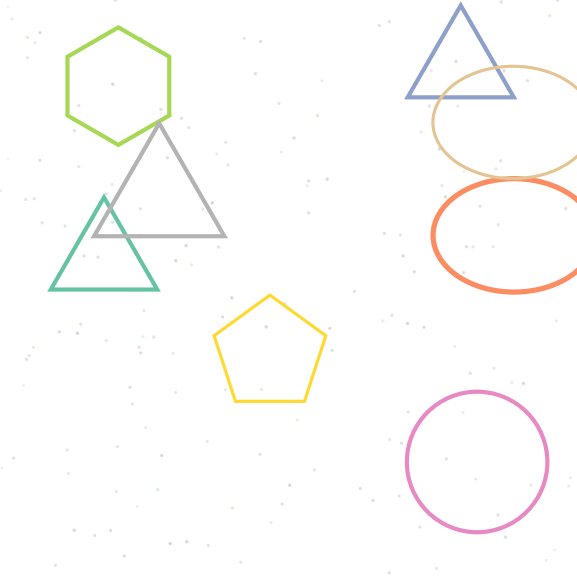[{"shape": "triangle", "thickness": 2, "radius": 0.53, "center": [0.18, 0.551]}, {"shape": "oval", "thickness": 2.5, "radius": 0.7, "center": [0.89, 0.592]}, {"shape": "triangle", "thickness": 2, "radius": 0.53, "center": [0.798, 0.884]}, {"shape": "circle", "thickness": 2, "radius": 0.61, "center": [0.826, 0.199]}, {"shape": "hexagon", "thickness": 2, "radius": 0.51, "center": [0.205, 0.85]}, {"shape": "pentagon", "thickness": 1.5, "radius": 0.51, "center": [0.467, 0.386]}, {"shape": "oval", "thickness": 1.5, "radius": 0.69, "center": [0.889, 0.787]}, {"shape": "triangle", "thickness": 2, "radius": 0.65, "center": [0.276, 0.655]}]